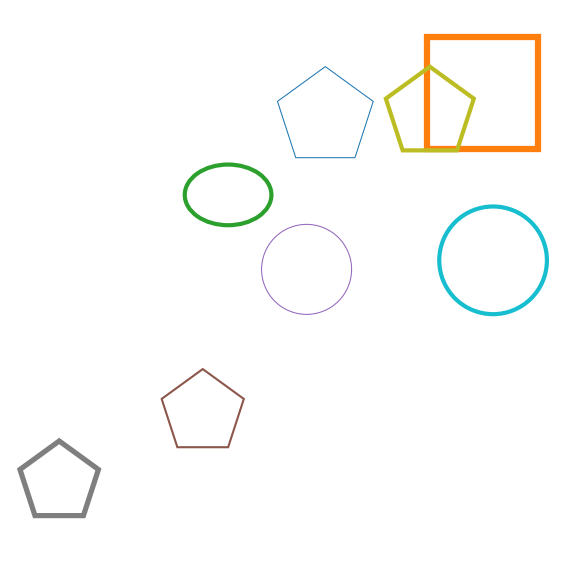[{"shape": "pentagon", "thickness": 0.5, "radius": 0.44, "center": [0.563, 0.797]}, {"shape": "square", "thickness": 3, "radius": 0.48, "center": [0.836, 0.838]}, {"shape": "oval", "thickness": 2, "radius": 0.38, "center": [0.395, 0.662]}, {"shape": "circle", "thickness": 0.5, "radius": 0.39, "center": [0.531, 0.533]}, {"shape": "pentagon", "thickness": 1, "radius": 0.37, "center": [0.351, 0.285]}, {"shape": "pentagon", "thickness": 2.5, "radius": 0.36, "center": [0.103, 0.164]}, {"shape": "pentagon", "thickness": 2, "radius": 0.4, "center": [0.744, 0.804]}, {"shape": "circle", "thickness": 2, "radius": 0.47, "center": [0.854, 0.548]}]